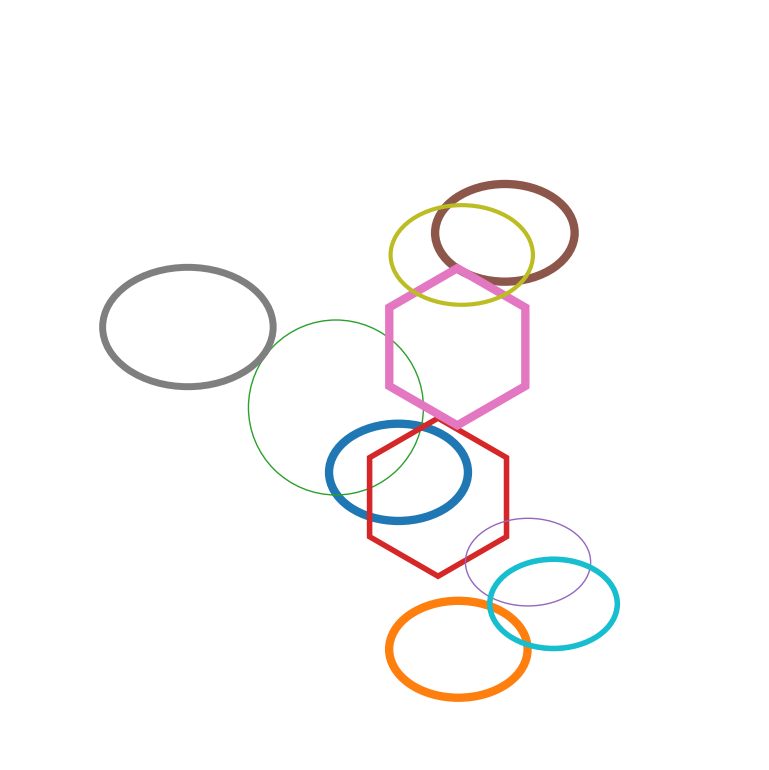[{"shape": "oval", "thickness": 3, "radius": 0.45, "center": [0.518, 0.387]}, {"shape": "oval", "thickness": 3, "radius": 0.45, "center": [0.595, 0.157]}, {"shape": "circle", "thickness": 0.5, "radius": 0.57, "center": [0.436, 0.471]}, {"shape": "hexagon", "thickness": 2, "radius": 0.51, "center": [0.569, 0.354]}, {"shape": "oval", "thickness": 0.5, "radius": 0.41, "center": [0.686, 0.27]}, {"shape": "oval", "thickness": 3, "radius": 0.45, "center": [0.656, 0.698]}, {"shape": "hexagon", "thickness": 3, "radius": 0.51, "center": [0.594, 0.55]}, {"shape": "oval", "thickness": 2.5, "radius": 0.55, "center": [0.244, 0.575]}, {"shape": "oval", "thickness": 1.5, "radius": 0.46, "center": [0.6, 0.669]}, {"shape": "oval", "thickness": 2, "radius": 0.41, "center": [0.719, 0.216]}]